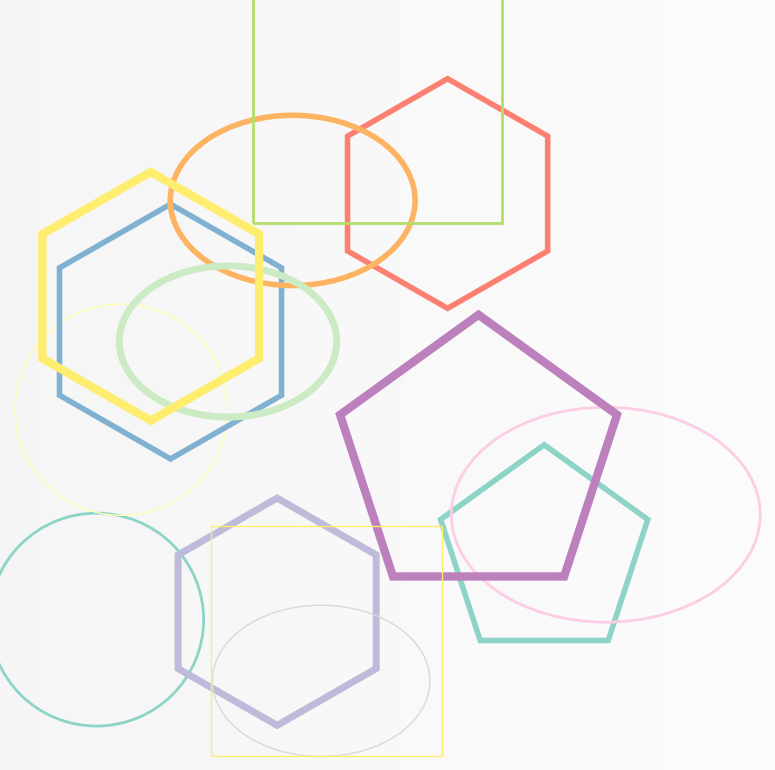[{"shape": "pentagon", "thickness": 2, "radius": 0.7, "center": [0.702, 0.282]}, {"shape": "circle", "thickness": 1, "radius": 0.69, "center": [0.125, 0.195]}, {"shape": "circle", "thickness": 0.5, "radius": 0.69, "center": [0.157, 0.468]}, {"shape": "hexagon", "thickness": 2.5, "radius": 0.74, "center": [0.358, 0.206]}, {"shape": "hexagon", "thickness": 2, "radius": 0.75, "center": [0.578, 0.749]}, {"shape": "hexagon", "thickness": 2, "radius": 0.83, "center": [0.22, 0.569]}, {"shape": "oval", "thickness": 2, "radius": 0.79, "center": [0.378, 0.74]}, {"shape": "square", "thickness": 1, "radius": 0.8, "center": [0.488, 0.871]}, {"shape": "oval", "thickness": 1, "radius": 1.0, "center": [0.782, 0.332]}, {"shape": "oval", "thickness": 0.5, "radius": 0.7, "center": [0.414, 0.116]}, {"shape": "pentagon", "thickness": 3, "radius": 0.94, "center": [0.617, 0.403]}, {"shape": "oval", "thickness": 2.5, "radius": 0.7, "center": [0.294, 0.557]}, {"shape": "hexagon", "thickness": 3, "radius": 0.81, "center": [0.194, 0.615]}, {"shape": "square", "thickness": 0.5, "radius": 0.75, "center": [0.422, 0.167]}]